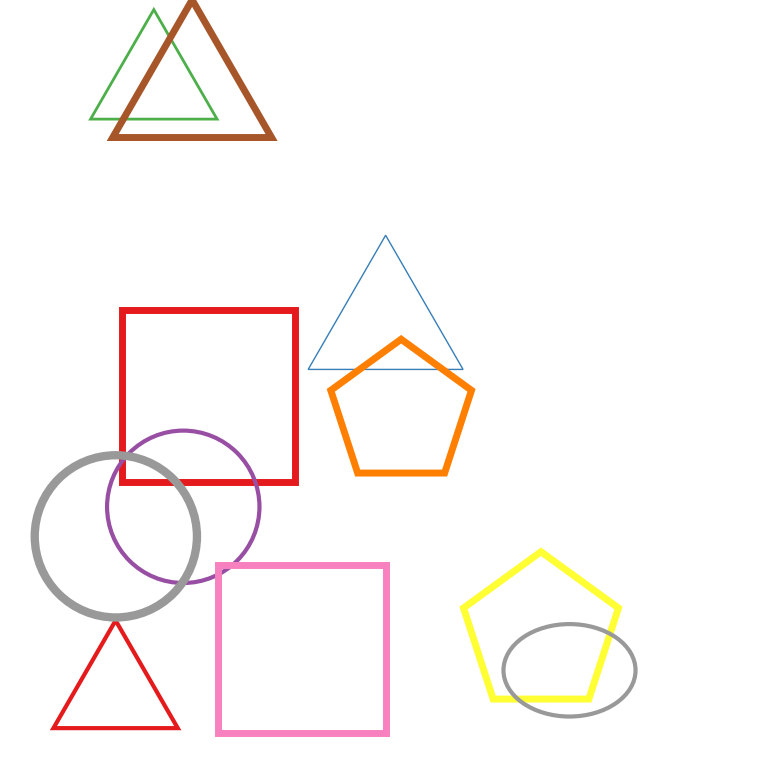[{"shape": "triangle", "thickness": 1.5, "radius": 0.47, "center": [0.15, 0.101]}, {"shape": "square", "thickness": 2.5, "radius": 0.56, "center": [0.271, 0.486]}, {"shape": "triangle", "thickness": 0.5, "radius": 0.58, "center": [0.501, 0.578]}, {"shape": "triangle", "thickness": 1, "radius": 0.47, "center": [0.2, 0.893]}, {"shape": "circle", "thickness": 1.5, "radius": 0.49, "center": [0.238, 0.342]}, {"shape": "pentagon", "thickness": 2.5, "radius": 0.48, "center": [0.521, 0.463]}, {"shape": "pentagon", "thickness": 2.5, "radius": 0.53, "center": [0.703, 0.178]}, {"shape": "triangle", "thickness": 2.5, "radius": 0.6, "center": [0.25, 0.881]}, {"shape": "square", "thickness": 2.5, "radius": 0.55, "center": [0.392, 0.157]}, {"shape": "circle", "thickness": 3, "radius": 0.53, "center": [0.15, 0.303]}, {"shape": "oval", "thickness": 1.5, "radius": 0.43, "center": [0.74, 0.129]}]